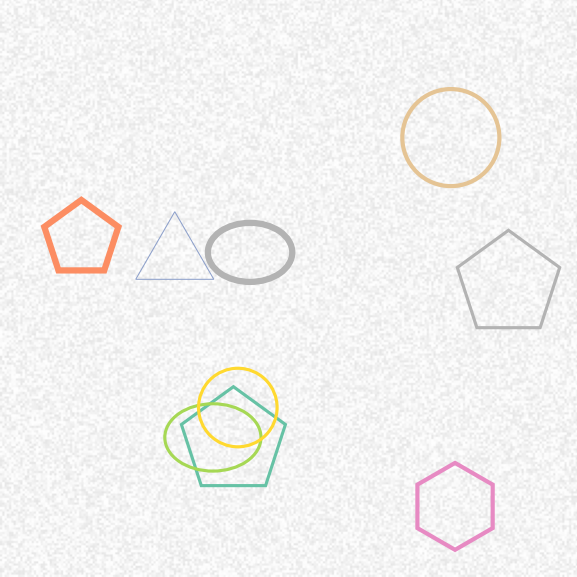[{"shape": "pentagon", "thickness": 1.5, "radius": 0.47, "center": [0.404, 0.235]}, {"shape": "pentagon", "thickness": 3, "radius": 0.34, "center": [0.141, 0.585]}, {"shape": "triangle", "thickness": 0.5, "radius": 0.39, "center": [0.303, 0.555]}, {"shape": "hexagon", "thickness": 2, "radius": 0.38, "center": [0.788, 0.122]}, {"shape": "oval", "thickness": 1.5, "radius": 0.42, "center": [0.369, 0.242]}, {"shape": "circle", "thickness": 1.5, "radius": 0.34, "center": [0.412, 0.293]}, {"shape": "circle", "thickness": 2, "radius": 0.42, "center": [0.781, 0.761]}, {"shape": "pentagon", "thickness": 1.5, "radius": 0.47, "center": [0.881, 0.507]}, {"shape": "oval", "thickness": 3, "radius": 0.37, "center": [0.433, 0.562]}]